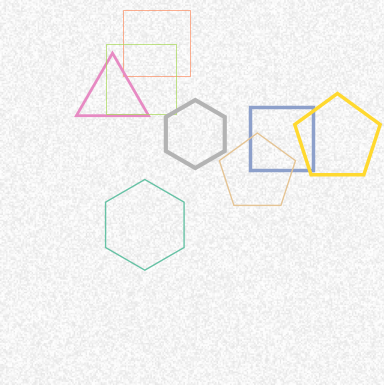[{"shape": "hexagon", "thickness": 1, "radius": 0.59, "center": [0.376, 0.416]}, {"shape": "square", "thickness": 0.5, "radius": 0.43, "center": [0.406, 0.889]}, {"shape": "square", "thickness": 2.5, "radius": 0.41, "center": [0.731, 0.641]}, {"shape": "triangle", "thickness": 2, "radius": 0.54, "center": [0.292, 0.754]}, {"shape": "square", "thickness": 0.5, "radius": 0.45, "center": [0.366, 0.794]}, {"shape": "pentagon", "thickness": 2.5, "radius": 0.58, "center": [0.876, 0.64]}, {"shape": "pentagon", "thickness": 1, "radius": 0.52, "center": [0.669, 0.551]}, {"shape": "hexagon", "thickness": 3, "radius": 0.44, "center": [0.507, 0.652]}]